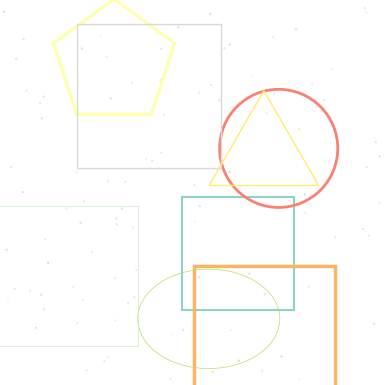[{"shape": "square", "thickness": 1.5, "radius": 0.73, "center": [0.618, 0.343]}, {"shape": "pentagon", "thickness": 2.5, "radius": 0.83, "center": [0.296, 0.837]}, {"shape": "circle", "thickness": 2, "radius": 0.77, "center": [0.724, 0.615]}, {"shape": "square", "thickness": 2.5, "radius": 0.91, "center": [0.687, 0.126]}, {"shape": "oval", "thickness": 0.5, "radius": 0.92, "center": [0.542, 0.172]}, {"shape": "square", "thickness": 1, "radius": 0.94, "center": [0.388, 0.751]}, {"shape": "square", "thickness": 0.5, "radius": 0.91, "center": [0.178, 0.284]}, {"shape": "triangle", "thickness": 1, "radius": 0.82, "center": [0.685, 0.6]}]